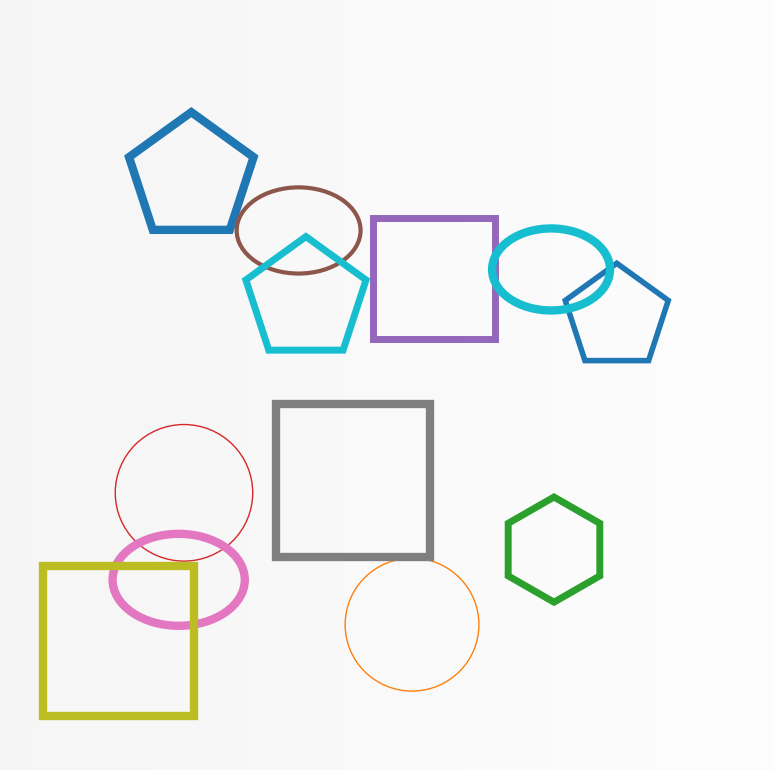[{"shape": "pentagon", "thickness": 3, "radius": 0.42, "center": [0.247, 0.77]}, {"shape": "pentagon", "thickness": 2, "radius": 0.35, "center": [0.796, 0.588]}, {"shape": "circle", "thickness": 0.5, "radius": 0.43, "center": [0.532, 0.189]}, {"shape": "hexagon", "thickness": 2.5, "radius": 0.34, "center": [0.715, 0.286]}, {"shape": "circle", "thickness": 0.5, "radius": 0.44, "center": [0.237, 0.36]}, {"shape": "square", "thickness": 2.5, "radius": 0.39, "center": [0.56, 0.638]}, {"shape": "oval", "thickness": 1.5, "radius": 0.4, "center": [0.385, 0.701]}, {"shape": "oval", "thickness": 3, "radius": 0.43, "center": [0.231, 0.247]}, {"shape": "square", "thickness": 3, "radius": 0.5, "center": [0.455, 0.376]}, {"shape": "square", "thickness": 3, "radius": 0.49, "center": [0.153, 0.168]}, {"shape": "pentagon", "thickness": 2.5, "radius": 0.41, "center": [0.395, 0.611]}, {"shape": "oval", "thickness": 3, "radius": 0.38, "center": [0.711, 0.65]}]